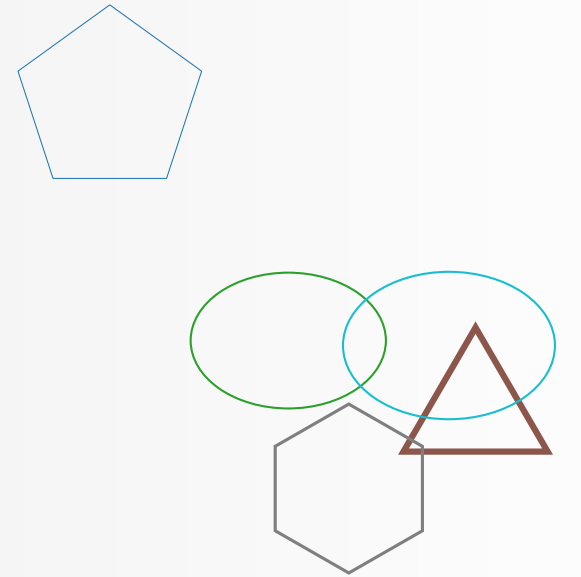[{"shape": "pentagon", "thickness": 0.5, "radius": 0.83, "center": [0.189, 0.825]}, {"shape": "oval", "thickness": 1, "radius": 0.84, "center": [0.496, 0.409]}, {"shape": "triangle", "thickness": 3, "radius": 0.72, "center": [0.818, 0.289]}, {"shape": "hexagon", "thickness": 1.5, "radius": 0.73, "center": [0.6, 0.153]}, {"shape": "oval", "thickness": 1, "radius": 0.91, "center": [0.772, 0.401]}]